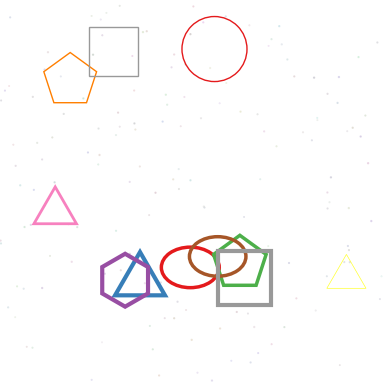[{"shape": "oval", "thickness": 2.5, "radius": 0.38, "center": [0.494, 0.305]}, {"shape": "circle", "thickness": 1, "radius": 0.42, "center": [0.557, 0.873]}, {"shape": "triangle", "thickness": 3, "radius": 0.37, "center": [0.364, 0.27]}, {"shape": "pentagon", "thickness": 2.5, "radius": 0.36, "center": [0.623, 0.317]}, {"shape": "hexagon", "thickness": 3, "radius": 0.34, "center": [0.325, 0.272]}, {"shape": "pentagon", "thickness": 1, "radius": 0.36, "center": [0.182, 0.792]}, {"shape": "triangle", "thickness": 0.5, "radius": 0.29, "center": [0.9, 0.28]}, {"shape": "oval", "thickness": 2.5, "radius": 0.37, "center": [0.565, 0.334]}, {"shape": "triangle", "thickness": 2, "radius": 0.32, "center": [0.143, 0.451]}, {"shape": "square", "thickness": 3, "radius": 0.35, "center": [0.635, 0.278]}, {"shape": "square", "thickness": 1, "radius": 0.32, "center": [0.294, 0.866]}]